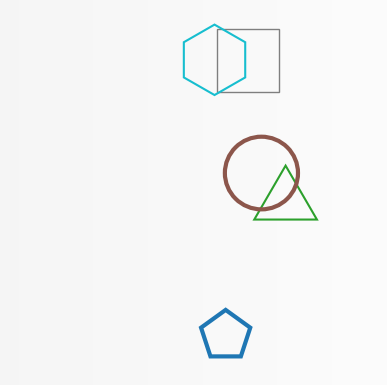[{"shape": "pentagon", "thickness": 3, "radius": 0.33, "center": [0.582, 0.128]}, {"shape": "triangle", "thickness": 1.5, "radius": 0.47, "center": [0.737, 0.476]}, {"shape": "circle", "thickness": 3, "radius": 0.47, "center": [0.675, 0.551]}, {"shape": "square", "thickness": 1, "radius": 0.41, "center": [0.64, 0.843]}, {"shape": "hexagon", "thickness": 1.5, "radius": 0.46, "center": [0.554, 0.845]}]